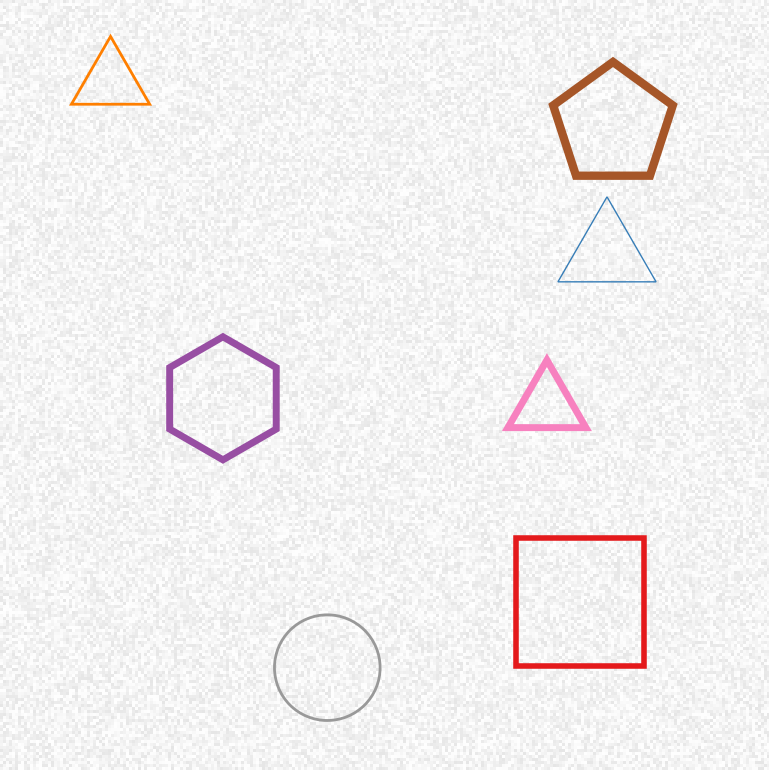[{"shape": "square", "thickness": 2, "radius": 0.41, "center": [0.753, 0.218]}, {"shape": "triangle", "thickness": 0.5, "radius": 0.37, "center": [0.788, 0.671]}, {"shape": "hexagon", "thickness": 2.5, "radius": 0.4, "center": [0.29, 0.483]}, {"shape": "triangle", "thickness": 1, "radius": 0.29, "center": [0.144, 0.894]}, {"shape": "pentagon", "thickness": 3, "radius": 0.41, "center": [0.796, 0.838]}, {"shape": "triangle", "thickness": 2.5, "radius": 0.29, "center": [0.71, 0.474]}, {"shape": "circle", "thickness": 1, "radius": 0.34, "center": [0.425, 0.133]}]